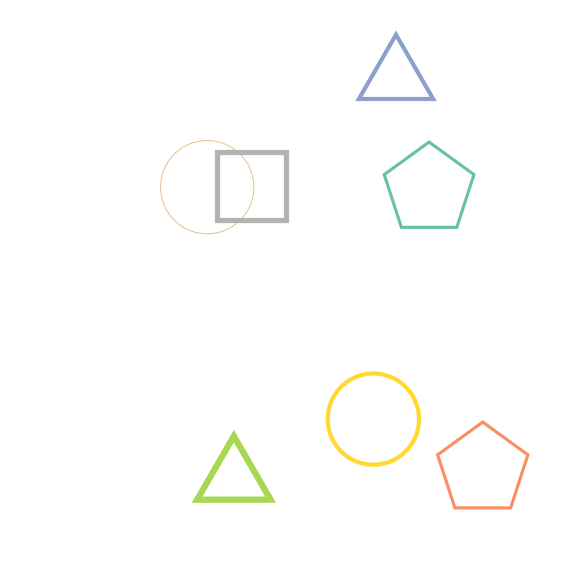[{"shape": "pentagon", "thickness": 1.5, "radius": 0.41, "center": [0.743, 0.672]}, {"shape": "pentagon", "thickness": 1.5, "radius": 0.41, "center": [0.836, 0.186]}, {"shape": "triangle", "thickness": 2, "radius": 0.37, "center": [0.686, 0.865]}, {"shape": "triangle", "thickness": 3, "radius": 0.37, "center": [0.405, 0.171]}, {"shape": "circle", "thickness": 2, "radius": 0.4, "center": [0.647, 0.273]}, {"shape": "circle", "thickness": 0.5, "radius": 0.4, "center": [0.359, 0.675]}, {"shape": "square", "thickness": 2.5, "radius": 0.3, "center": [0.435, 0.677]}]